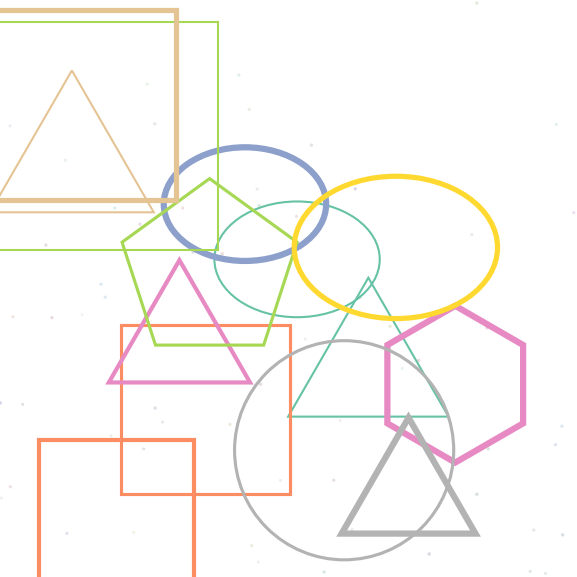[{"shape": "oval", "thickness": 1, "radius": 0.72, "center": [0.514, 0.55]}, {"shape": "triangle", "thickness": 1, "radius": 0.8, "center": [0.638, 0.358]}, {"shape": "square", "thickness": 1.5, "radius": 0.73, "center": [0.356, 0.29]}, {"shape": "square", "thickness": 2, "radius": 0.67, "center": [0.201, 0.104]}, {"shape": "oval", "thickness": 3, "radius": 0.7, "center": [0.424, 0.646]}, {"shape": "hexagon", "thickness": 3, "radius": 0.68, "center": [0.788, 0.334]}, {"shape": "triangle", "thickness": 2, "radius": 0.71, "center": [0.311, 0.407]}, {"shape": "pentagon", "thickness": 1.5, "radius": 0.8, "center": [0.363, 0.53]}, {"shape": "square", "thickness": 1, "radius": 0.99, "center": [0.181, 0.763]}, {"shape": "oval", "thickness": 2.5, "radius": 0.88, "center": [0.685, 0.571]}, {"shape": "triangle", "thickness": 1, "radius": 0.82, "center": [0.124, 0.713]}, {"shape": "square", "thickness": 2.5, "radius": 0.82, "center": [0.141, 0.817]}, {"shape": "triangle", "thickness": 3, "radius": 0.67, "center": [0.707, 0.142]}, {"shape": "circle", "thickness": 1.5, "radius": 0.95, "center": [0.596, 0.219]}]